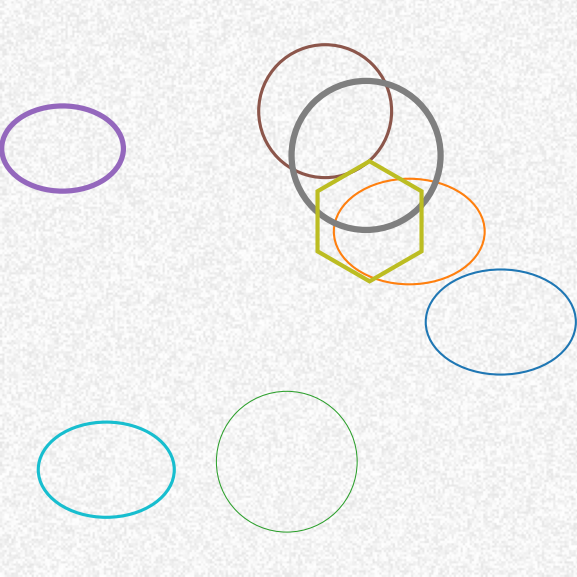[{"shape": "oval", "thickness": 1, "radius": 0.65, "center": [0.867, 0.442]}, {"shape": "oval", "thickness": 1, "radius": 0.65, "center": [0.709, 0.598]}, {"shape": "circle", "thickness": 0.5, "radius": 0.61, "center": [0.497, 0.2]}, {"shape": "oval", "thickness": 2.5, "radius": 0.53, "center": [0.108, 0.742]}, {"shape": "circle", "thickness": 1.5, "radius": 0.58, "center": [0.563, 0.807]}, {"shape": "circle", "thickness": 3, "radius": 0.65, "center": [0.634, 0.73]}, {"shape": "hexagon", "thickness": 2, "radius": 0.52, "center": [0.64, 0.616]}, {"shape": "oval", "thickness": 1.5, "radius": 0.59, "center": [0.184, 0.186]}]